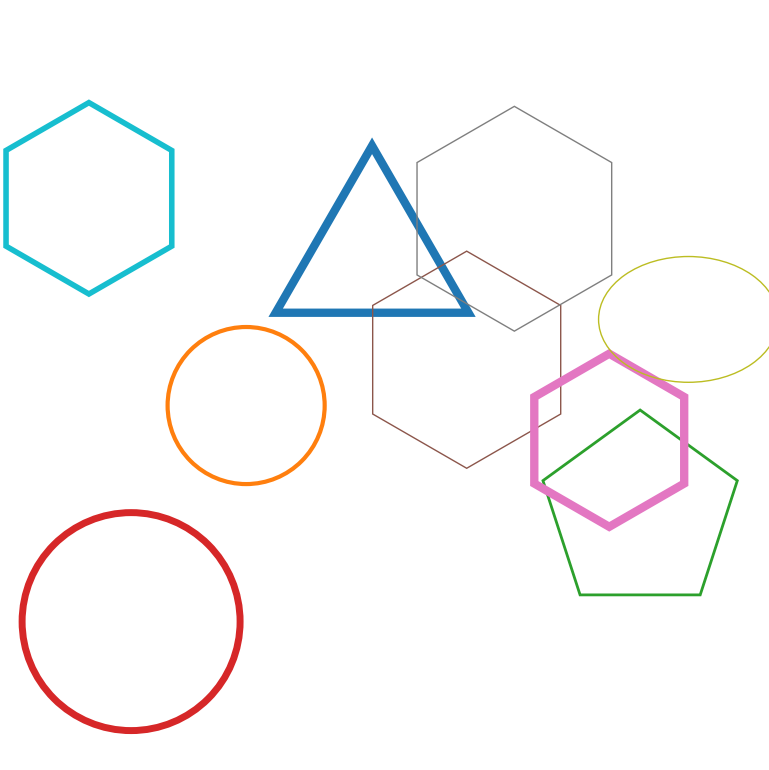[{"shape": "triangle", "thickness": 3, "radius": 0.72, "center": [0.483, 0.666]}, {"shape": "circle", "thickness": 1.5, "radius": 0.51, "center": [0.32, 0.473]}, {"shape": "pentagon", "thickness": 1, "radius": 0.66, "center": [0.831, 0.335]}, {"shape": "circle", "thickness": 2.5, "radius": 0.71, "center": [0.17, 0.193]}, {"shape": "hexagon", "thickness": 0.5, "radius": 0.7, "center": [0.606, 0.533]}, {"shape": "hexagon", "thickness": 3, "radius": 0.56, "center": [0.791, 0.428]}, {"shape": "hexagon", "thickness": 0.5, "radius": 0.73, "center": [0.668, 0.716]}, {"shape": "oval", "thickness": 0.5, "radius": 0.58, "center": [0.894, 0.585]}, {"shape": "hexagon", "thickness": 2, "radius": 0.62, "center": [0.115, 0.742]}]